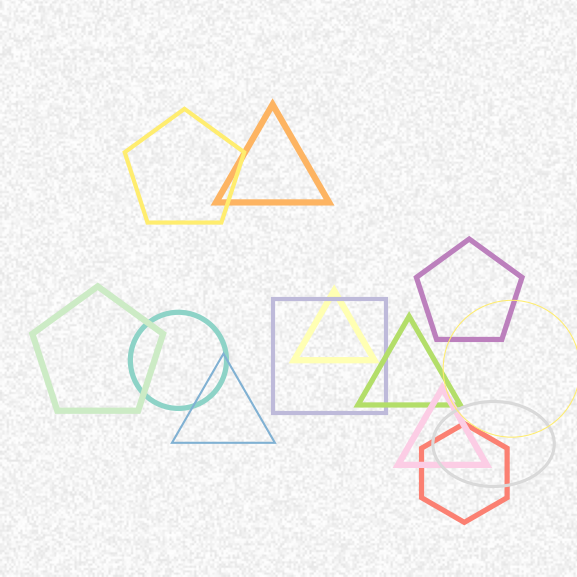[{"shape": "circle", "thickness": 2.5, "radius": 0.42, "center": [0.309, 0.375]}, {"shape": "triangle", "thickness": 3, "radius": 0.4, "center": [0.579, 0.416]}, {"shape": "square", "thickness": 2, "radius": 0.49, "center": [0.571, 0.383]}, {"shape": "hexagon", "thickness": 2.5, "radius": 0.43, "center": [0.804, 0.18]}, {"shape": "triangle", "thickness": 1, "radius": 0.51, "center": [0.387, 0.284]}, {"shape": "triangle", "thickness": 3, "radius": 0.57, "center": [0.472, 0.705]}, {"shape": "triangle", "thickness": 2.5, "radius": 0.51, "center": [0.708, 0.349]}, {"shape": "triangle", "thickness": 3, "radius": 0.44, "center": [0.766, 0.239]}, {"shape": "oval", "thickness": 1.5, "radius": 0.53, "center": [0.855, 0.23]}, {"shape": "pentagon", "thickness": 2.5, "radius": 0.48, "center": [0.812, 0.489]}, {"shape": "pentagon", "thickness": 3, "radius": 0.6, "center": [0.169, 0.384]}, {"shape": "pentagon", "thickness": 2, "radius": 0.54, "center": [0.319, 0.702]}, {"shape": "circle", "thickness": 0.5, "radius": 0.59, "center": [0.886, 0.361]}]